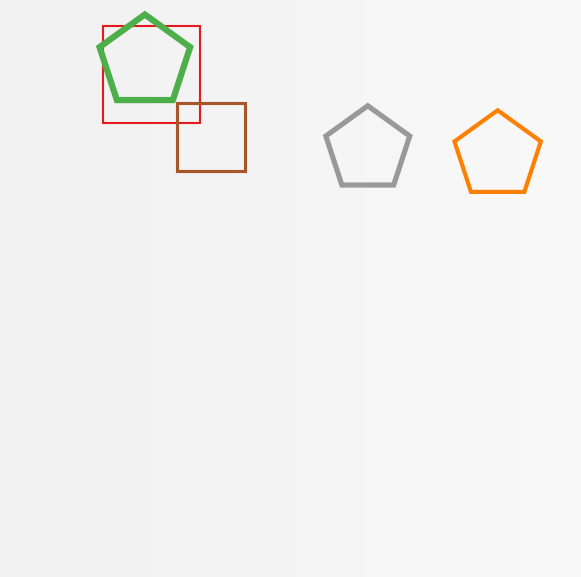[{"shape": "square", "thickness": 1, "radius": 0.42, "center": [0.261, 0.87]}, {"shape": "pentagon", "thickness": 3, "radius": 0.41, "center": [0.249, 0.892]}, {"shape": "pentagon", "thickness": 2, "radius": 0.39, "center": [0.856, 0.73]}, {"shape": "square", "thickness": 1.5, "radius": 0.29, "center": [0.362, 0.762]}, {"shape": "pentagon", "thickness": 2.5, "radius": 0.38, "center": [0.633, 0.74]}]